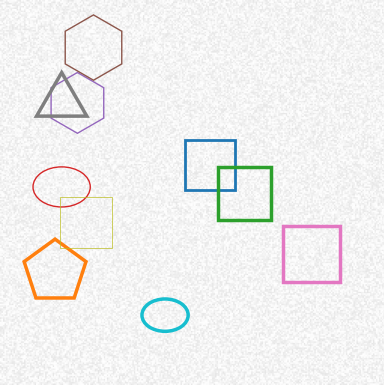[{"shape": "square", "thickness": 2, "radius": 0.32, "center": [0.545, 0.572]}, {"shape": "pentagon", "thickness": 2.5, "radius": 0.42, "center": [0.143, 0.294]}, {"shape": "square", "thickness": 2.5, "radius": 0.34, "center": [0.635, 0.498]}, {"shape": "oval", "thickness": 1, "radius": 0.37, "center": [0.16, 0.514]}, {"shape": "hexagon", "thickness": 1, "radius": 0.39, "center": [0.201, 0.733]}, {"shape": "hexagon", "thickness": 1, "radius": 0.42, "center": [0.243, 0.876]}, {"shape": "square", "thickness": 2.5, "radius": 0.37, "center": [0.808, 0.34]}, {"shape": "triangle", "thickness": 2.5, "radius": 0.38, "center": [0.16, 0.736]}, {"shape": "square", "thickness": 0.5, "radius": 0.33, "center": [0.223, 0.422]}, {"shape": "oval", "thickness": 2.5, "radius": 0.3, "center": [0.429, 0.181]}]